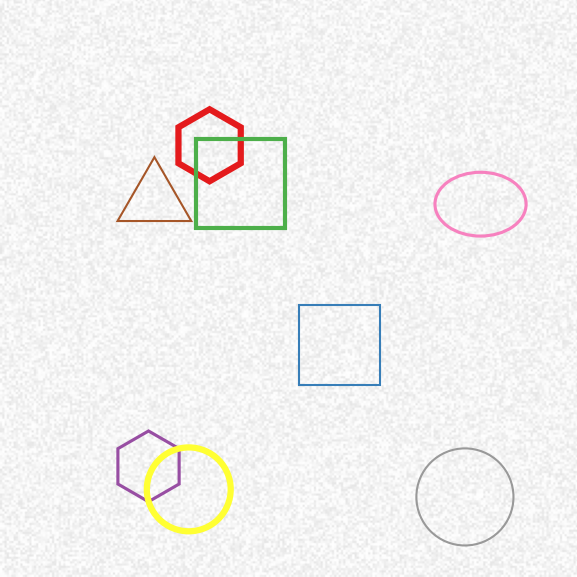[{"shape": "hexagon", "thickness": 3, "radius": 0.31, "center": [0.363, 0.748]}, {"shape": "square", "thickness": 1, "radius": 0.35, "center": [0.588, 0.402]}, {"shape": "square", "thickness": 2, "radius": 0.38, "center": [0.416, 0.681]}, {"shape": "hexagon", "thickness": 1.5, "radius": 0.31, "center": [0.257, 0.192]}, {"shape": "circle", "thickness": 3, "radius": 0.36, "center": [0.327, 0.152]}, {"shape": "triangle", "thickness": 1, "radius": 0.37, "center": [0.267, 0.653]}, {"shape": "oval", "thickness": 1.5, "radius": 0.39, "center": [0.832, 0.646]}, {"shape": "circle", "thickness": 1, "radius": 0.42, "center": [0.805, 0.139]}]